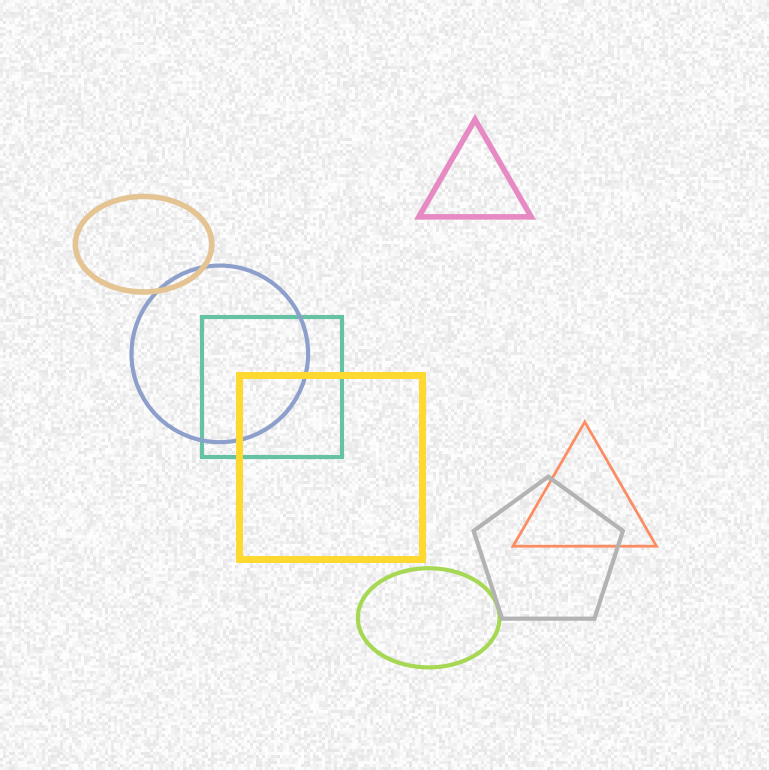[{"shape": "square", "thickness": 1.5, "radius": 0.46, "center": [0.353, 0.498]}, {"shape": "triangle", "thickness": 1, "radius": 0.54, "center": [0.759, 0.344]}, {"shape": "circle", "thickness": 1.5, "radius": 0.57, "center": [0.285, 0.54]}, {"shape": "triangle", "thickness": 2, "radius": 0.42, "center": [0.617, 0.761]}, {"shape": "oval", "thickness": 1.5, "radius": 0.46, "center": [0.557, 0.198]}, {"shape": "square", "thickness": 2.5, "radius": 0.6, "center": [0.429, 0.394]}, {"shape": "oval", "thickness": 2, "radius": 0.44, "center": [0.187, 0.683]}, {"shape": "pentagon", "thickness": 1.5, "radius": 0.51, "center": [0.712, 0.279]}]